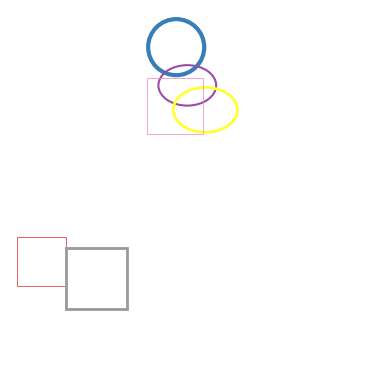[{"shape": "square", "thickness": 0.5, "radius": 0.32, "center": [0.107, 0.321]}, {"shape": "circle", "thickness": 3, "radius": 0.36, "center": [0.458, 0.878]}, {"shape": "oval", "thickness": 1.5, "radius": 0.38, "center": [0.486, 0.778]}, {"shape": "oval", "thickness": 2, "radius": 0.42, "center": [0.533, 0.715]}, {"shape": "square", "thickness": 0.5, "radius": 0.36, "center": [0.455, 0.725]}, {"shape": "square", "thickness": 2, "radius": 0.4, "center": [0.251, 0.277]}]